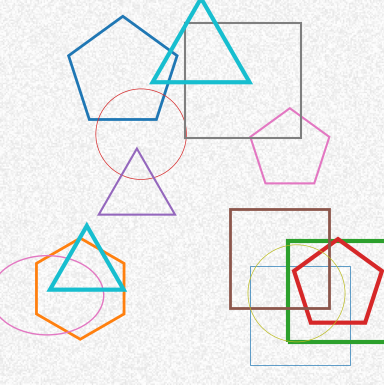[{"shape": "square", "thickness": 0.5, "radius": 0.65, "center": [0.778, 0.18]}, {"shape": "pentagon", "thickness": 2, "radius": 0.74, "center": [0.319, 0.81]}, {"shape": "hexagon", "thickness": 2, "radius": 0.66, "center": [0.208, 0.25]}, {"shape": "square", "thickness": 3, "radius": 0.66, "center": [0.88, 0.243]}, {"shape": "pentagon", "thickness": 3, "radius": 0.6, "center": [0.878, 0.259]}, {"shape": "circle", "thickness": 0.5, "radius": 0.59, "center": [0.367, 0.651]}, {"shape": "triangle", "thickness": 1.5, "radius": 0.57, "center": [0.356, 0.5]}, {"shape": "square", "thickness": 2, "radius": 0.64, "center": [0.725, 0.328]}, {"shape": "oval", "thickness": 1, "radius": 0.74, "center": [0.122, 0.233]}, {"shape": "pentagon", "thickness": 1.5, "radius": 0.54, "center": [0.753, 0.611]}, {"shape": "square", "thickness": 1.5, "radius": 0.75, "center": [0.631, 0.791]}, {"shape": "circle", "thickness": 0.5, "radius": 0.63, "center": [0.77, 0.238]}, {"shape": "triangle", "thickness": 3, "radius": 0.73, "center": [0.522, 0.859]}, {"shape": "triangle", "thickness": 3, "radius": 0.55, "center": [0.225, 0.303]}]